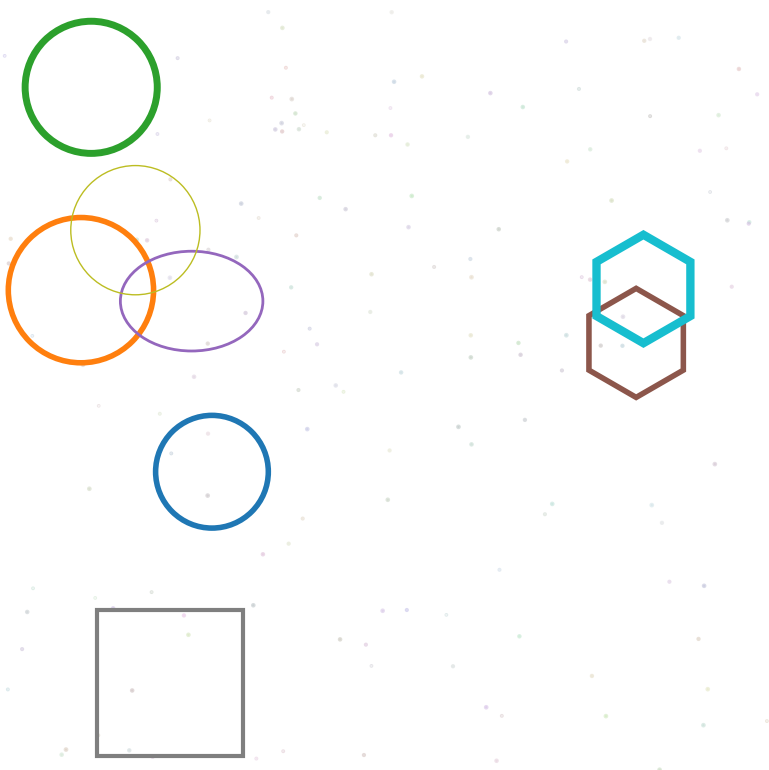[{"shape": "circle", "thickness": 2, "radius": 0.37, "center": [0.275, 0.387]}, {"shape": "circle", "thickness": 2, "radius": 0.47, "center": [0.105, 0.623]}, {"shape": "circle", "thickness": 2.5, "radius": 0.43, "center": [0.118, 0.887]}, {"shape": "oval", "thickness": 1, "radius": 0.46, "center": [0.249, 0.609]}, {"shape": "hexagon", "thickness": 2, "radius": 0.35, "center": [0.826, 0.555]}, {"shape": "square", "thickness": 1.5, "radius": 0.47, "center": [0.221, 0.113]}, {"shape": "circle", "thickness": 0.5, "radius": 0.42, "center": [0.176, 0.701]}, {"shape": "hexagon", "thickness": 3, "radius": 0.35, "center": [0.836, 0.625]}]